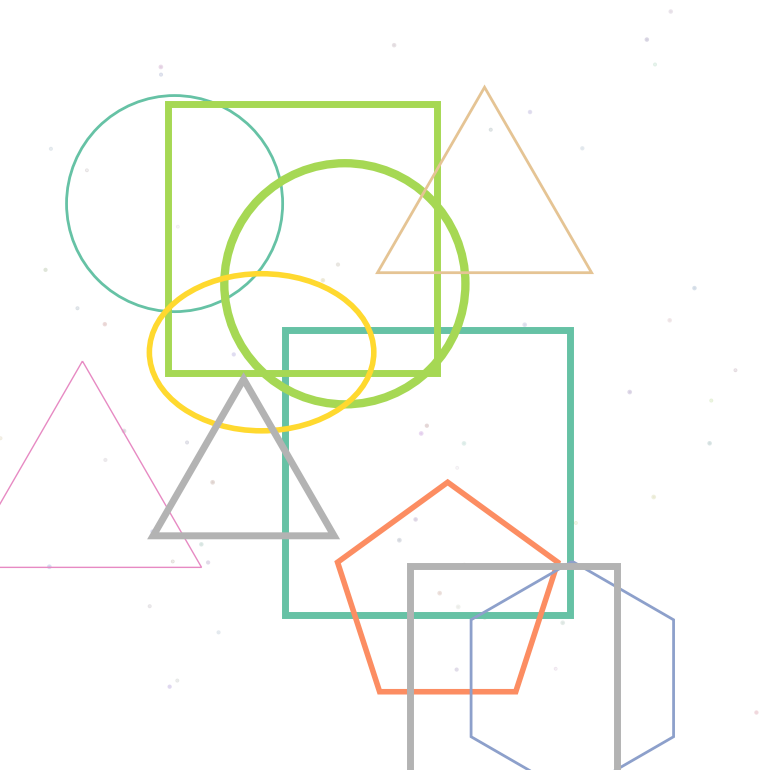[{"shape": "circle", "thickness": 1, "radius": 0.7, "center": [0.227, 0.736]}, {"shape": "square", "thickness": 2.5, "radius": 0.93, "center": [0.555, 0.387]}, {"shape": "pentagon", "thickness": 2, "radius": 0.75, "center": [0.581, 0.223]}, {"shape": "hexagon", "thickness": 1, "radius": 0.76, "center": [0.743, 0.119]}, {"shape": "triangle", "thickness": 0.5, "radius": 0.89, "center": [0.107, 0.352]}, {"shape": "circle", "thickness": 3, "radius": 0.78, "center": [0.448, 0.631]}, {"shape": "square", "thickness": 2.5, "radius": 0.87, "center": [0.393, 0.69]}, {"shape": "oval", "thickness": 2, "radius": 0.73, "center": [0.34, 0.543]}, {"shape": "triangle", "thickness": 1, "radius": 0.8, "center": [0.629, 0.726]}, {"shape": "square", "thickness": 2.5, "radius": 0.67, "center": [0.667, 0.13]}, {"shape": "triangle", "thickness": 2.5, "radius": 0.68, "center": [0.316, 0.372]}]